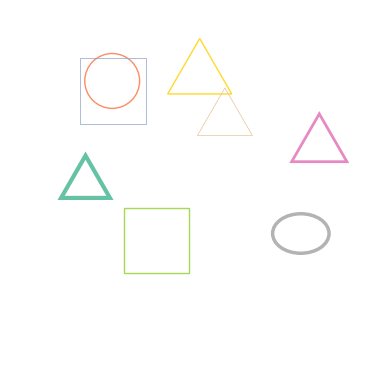[{"shape": "triangle", "thickness": 3, "radius": 0.37, "center": [0.222, 0.523]}, {"shape": "circle", "thickness": 1, "radius": 0.36, "center": [0.291, 0.79]}, {"shape": "square", "thickness": 0.5, "radius": 0.43, "center": [0.294, 0.763]}, {"shape": "triangle", "thickness": 2, "radius": 0.41, "center": [0.829, 0.621]}, {"shape": "square", "thickness": 1, "radius": 0.42, "center": [0.408, 0.375]}, {"shape": "triangle", "thickness": 1, "radius": 0.48, "center": [0.519, 0.804]}, {"shape": "triangle", "thickness": 0.5, "radius": 0.41, "center": [0.584, 0.689]}, {"shape": "oval", "thickness": 2.5, "radius": 0.37, "center": [0.781, 0.393]}]